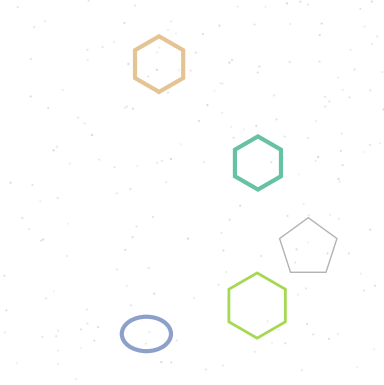[{"shape": "hexagon", "thickness": 3, "radius": 0.35, "center": [0.67, 0.577]}, {"shape": "oval", "thickness": 3, "radius": 0.32, "center": [0.38, 0.133]}, {"shape": "hexagon", "thickness": 2, "radius": 0.42, "center": [0.668, 0.206]}, {"shape": "hexagon", "thickness": 3, "radius": 0.36, "center": [0.413, 0.833]}, {"shape": "pentagon", "thickness": 1, "radius": 0.39, "center": [0.801, 0.356]}]